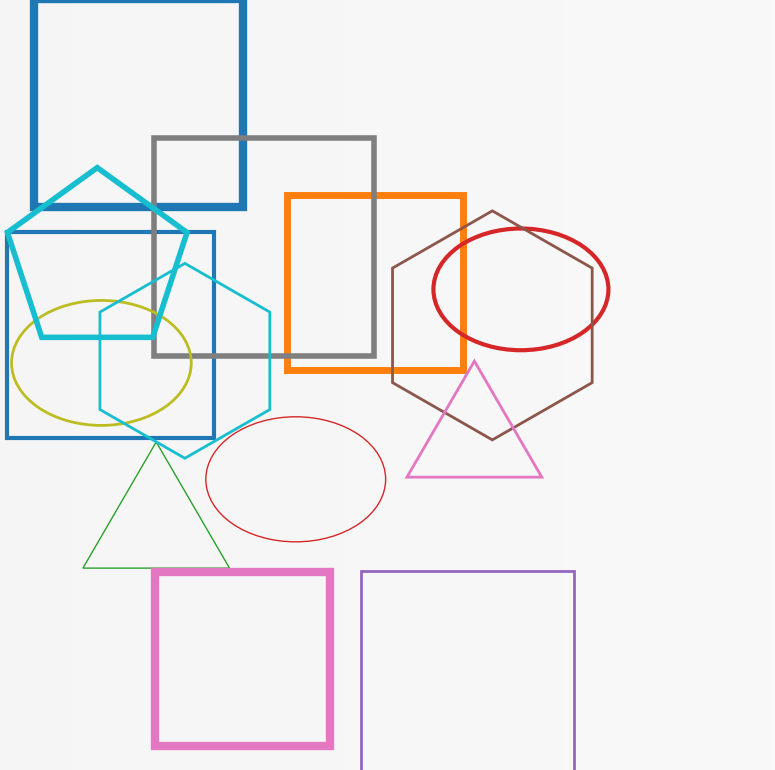[{"shape": "square", "thickness": 1.5, "radius": 0.67, "center": [0.143, 0.565]}, {"shape": "square", "thickness": 3, "radius": 0.68, "center": [0.179, 0.866]}, {"shape": "square", "thickness": 2.5, "radius": 0.57, "center": [0.484, 0.633]}, {"shape": "triangle", "thickness": 0.5, "radius": 0.55, "center": [0.202, 0.317]}, {"shape": "oval", "thickness": 1.5, "radius": 0.56, "center": [0.672, 0.624]}, {"shape": "oval", "thickness": 0.5, "radius": 0.58, "center": [0.382, 0.378]}, {"shape": "square", "thickness": 1, "radius": 0.69, "center": [0.604, 0.121]}, {"shape": "hexagon", "thickness": 1, "radius": 0.74, "center": [0.635, 0.577]}, {"shape": "triangle", "thickness": 1, "radius": 0.5, "center": [0.612, 0.431]}, {"shape": "square", "thickness": 3, "radius": 0.56, "center": [0.313, 0.144]}, {"shape": "square", "thickness": 2, "radius": 0.71, "center": [0.34, 0.679]}, {"shape": "oval", "thickness": 1, "radius": 0.58, "center": [0.131, 0.529]}, {"shape": "pentagon", "thickness": 2, "radius": 0.61, "center": [0.125, 0.66]}, {"shape": "hexagon", "thickness": 1, "radius": 0.63, "center": [0.239, 0.531]}]